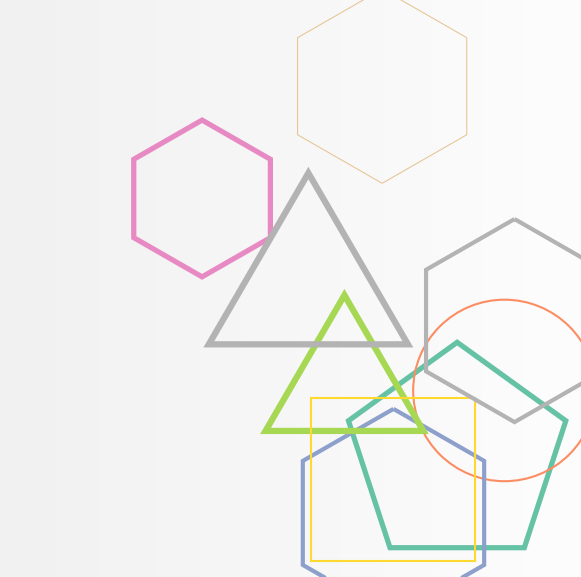[{"shape": "pentagon", "thickness": 2.5, "radius": 0.98, "center": [0.786, 0.21]}, {"shape": "circle", "thickness": 1, "radius": 0.79, "center": [0.868, 0.323]}, {"shape": "hexagon", "thickness": 2, "radius": 0.9, "center": [0.677, 0.111]}, {"shape": "hexagon", "thickness": 2.5, "radius": 0.68, "center": [0.348, 0.655]}, {"shape": "triangle", "thickness": 3, "radius": 0.78, "center": [0.593, 0.331]}, {"shape": "square", "thickness": 1, "radius": 0.7, "center": [0.676, 0.169]}, {"shape": "hexagon", "thickness": 0.5, "radius": 0.84, "center": [0.657, 0.85]}, {"shape": "triangle", "thickness": 3, "radius": 0.99, "center": [0.531, 0.502]}, {"shape": "hexagon", "thickness": 2, "radius": 0.88, "center": [0.885, 0.444]}]